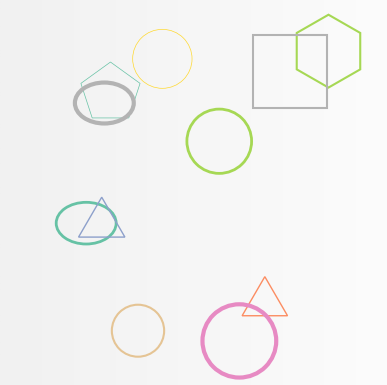[{"shape": "pentagon", "thickness": 0.5, "radius": 0.4, "center": [0.285, 0.759]}, {"shape": "oval", "thickness": 2, "radius": 0.39, "center": [0.222, 0.42]}, {"shape": "triangle", "thickness": 1, "radius": 0.34, "center": [0.683, 0.214]}, {"shape": "triangle", "thickness": 1, "radius": 0.35, "center": [0.263, 0.419]}, {"shape": "circle", "thickness": 3, "radius": 0.48, "center": [0.618, 0.115]}, {"shape": "hexagon", "thickness": 1.5, "radius": 0.47, "center": [0.848, 0.867]}, {"shape": "circle", "thickness": 2, "radius": 0.42, "center": [0.566, 0.633]}, {"shape": "circle", "thickness": 0.5, "radius": 0.38, "center": [0.419, 0.847]}, {"shape": "circle", "thickness": 1.5, "radius": 0.34, "center": [0.356, 0.141]}, {"shape": "square", "thickness": 1.5, "radius": 0.48, "center": [0.748, 0.814]}, {"shape": "oval", "thickness": 3, "radius": 0.38, "center": [0.269, 0.732]}]